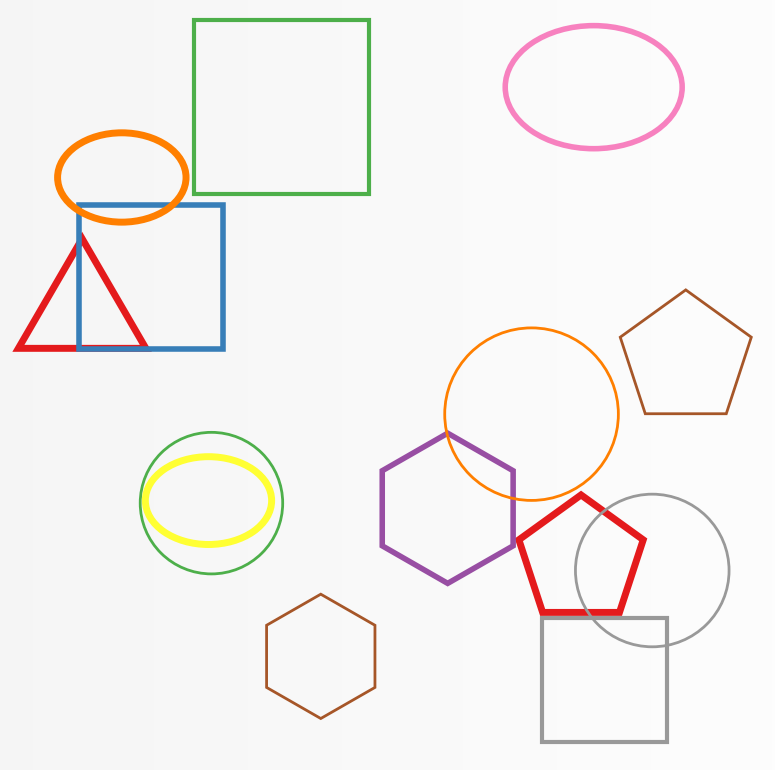[{"shape": "triangle", "thickness": 2.5, "radius": 0.47, "center": [0.106, 0.595]}, {"shape": "pentagon", "thickness": 2.5, "radius": 0.42, "center": [0.75, 0.273]}, {"shape": "square", "thickness": 2, "radius": 0.47, "center": [0.195, 0.64]}, {"shape": "circle", "thickness": 1, "radius": 0.46, "center": [0.273, 0.347]}, {"shape": "square", "thickness": 1.5, "radius": 0.57, "center": [0.364, 0.862]}, {"shape": "hexagon", "thickness": 2, "radius": 0.49, "center": [0.578, 0.34]}, {"shape": "oval", "thickness": 2.5, "radius": 0.41, "center": [0.157, 0.77]}, {"shape": "circle", "thickness": 1, "radius": 0.56, "center": [0.686, 0.462]}, {"shape": "oval", "thickness": 2.5, "radius": 0.41, "center": [0.269, 0.35]}, {"shape": "pentagon", "thickness": 1, "radius": 0.44, "center": [0.885, 0.535]}, {"shape": "hexagon", "thickness": 1, "radius": 0.4, "center": [0.414, 0.148]}, {"shape": "oval", "thickness": 2, "radius": 0.57, "center": [0.766, 0.887]}, {"shape": "circle", "thickness": 1, "radius": 0.5, "center": [0.842, 0.259]}, {"shape": "square", "thickness": 1.5, "radius": 0.4, "center": [0.78, 0.117]}]